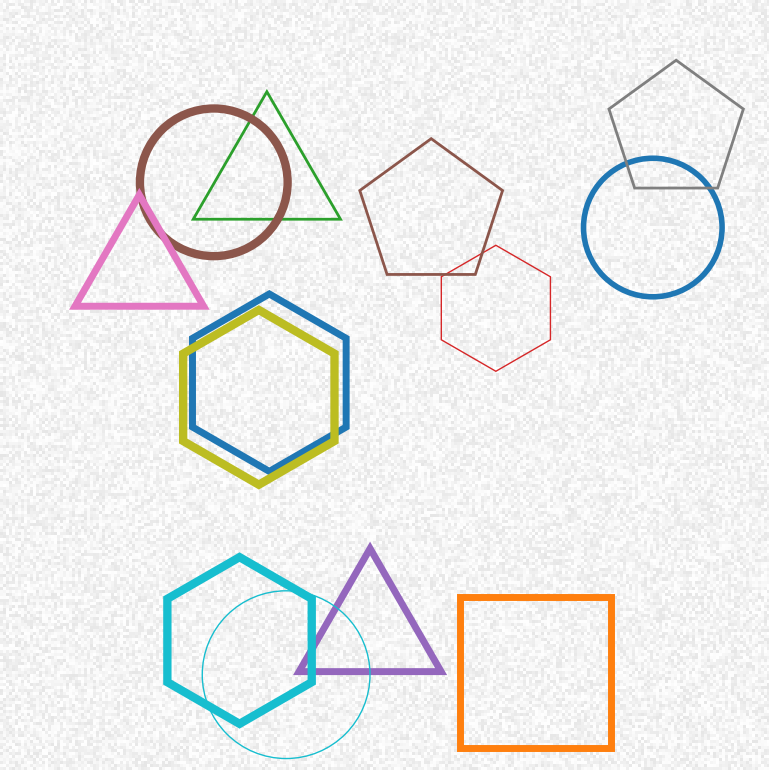[{"shape": "hexagon", "thickness": 2.5, "radius": 0.58, "center": [0.35, 0.503]}, {"shape": "circle", "thickness": 2, "radius": 0.45, "center": [0.848, 0.705]}, {"shape": "square", "thickness": 2.5, "radius": 0.49, "center": [0.695, 0.127]}, {"shape": "triangle", "thickness": 1, "radius": 0.55, "center": [0.347, 0.77]}, {"shape": "hexagon", "thickness": 0.5, "radius": 0.41, "center": [0.644, 0.6]}, {"shape": "triangle", "thickness": 2.5, "radius": 0.53, "center": [0.481, 0.181]}, {"shape": "pentagon", "thickness": 1, "radius": 0.49, "center": [0.56, 0.722]}, {"shape": "circle", "thickness": 3, "radius": 0.48, "center": [0.278, 0.763]}, {"shape": "triangle", "thickness": 2.5, "radius": 0.48, "center": [0.181, 0.65]}, {"shape": "pentagon", "thickness": 1, "radius": 0.46, "center": [0.878, 0.83]}, {"shape": "hexagon", "thickness": 3, "radius": 0.57, "center": [0.336, 0.484]}, {"shape": "hexagon", "thickness": 3, "radius": 0.54, "center": [0.311, 0.168]}, {"shape": "circle", "thickness": 0.5, "radius": 0.54, "center": [0.372, 0.124]}]